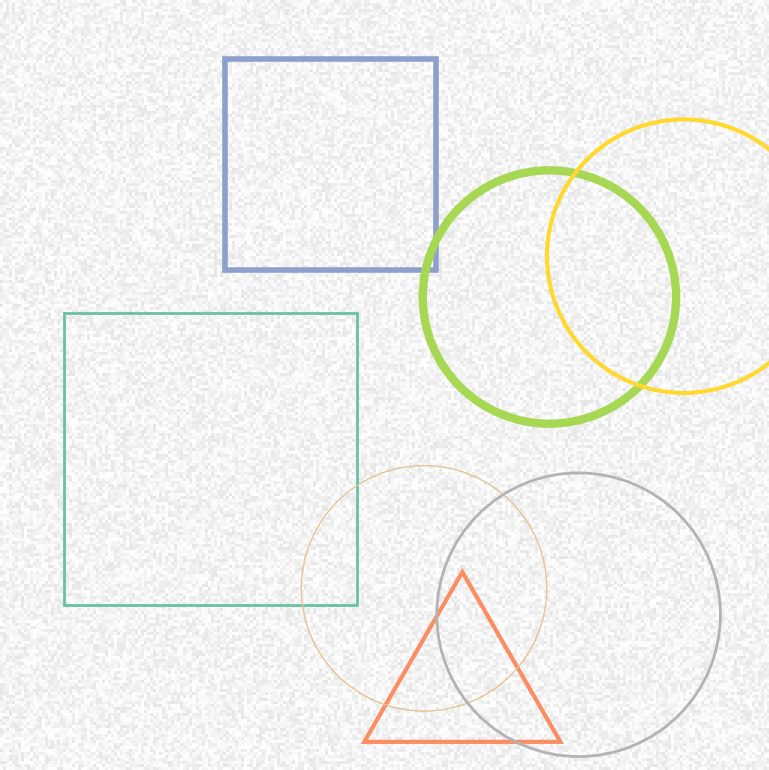[{"shape": "square", "thickness": 1, "radius": 0.95, "center": [0.273, 0.404]}, {"shape": "triangle", "thickness": 1.5, "radius": 0.74, "center": [0.6, 0.11]}, {"shape": "square", "thickness": 2, "radius": 0.69, "center": [0.429, 0.787]}, {"shape": "circle", "thickness": 3, "radius": 0.82, "center": [0.714, 0.614]}, {"shape": "circle", "thickness": 1.5, "radius": 0.89, "center": [0.888, 0.667]}, {"shape": "circle", "thickness": 0.5, "radius": 0.8, "center": [0.551, 0.236]}, {"shape": "circle", "thickness": 1, "radius": 0.92, "center": [0.751, 0.202]}]